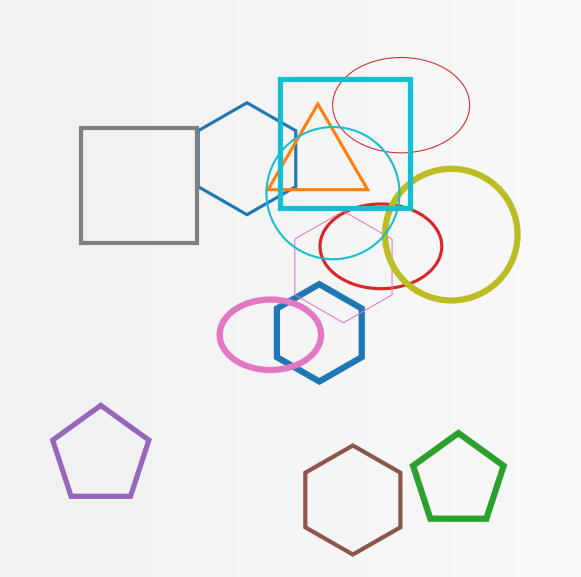[{"shape": "hexagon", "thickness": 3, "radius": 0.42, "center": [0.549, 0.423]}, {"shape": "hexagon", "thickness": 1.5, "radius": 0.48, "center": [0.425, 0.724]}, {"shape": "triangle", "thickness": 1.5, "radius": 0.49, "center": [0.547, 0.72]}, {"shape": "pentagon", "thickness": 3, "radius": 0.41, "center": [0.789, 0.167]}, {"shape": "oval", "thickness": 0.5, "radius": 0.59, "center": [0.69, 0.817]}, {"shape": "oval", "thickness": 1.5, "radius": 0.52, "center": [0.655, 0.573]}, {"shape": "pentagon", "thickness": 2.5, "radius": 0.44, "center": [0.173, 0.21]}, {"shape": "hexagon", "thickness": 2, "radius": 0.47, "center": [0.607, 0.133]}, {"shape": "hexagon", "thickness": 0.5, "radius": 0.48, "center": [0.591, 0.537]}, {"shape": "oval", "thickness": 3, "radius": 0.44, "center": [0.465, 0.419]}, {"shape": "square", "thickness": 2, "radius": 0.5, "center": [0.239, 0.678]}, {"shape": "circle", "thickness": 3, "radius": 0.57, "center": [0.776, 0.593]}, {"shape": "square", "thickness": 2.5, "radius": 0.56, "center": [0.593, 0.751]}, {"shape": "circle", "thickness": 1, "radius": 0.57, "center": [0.573, 0.665]}]